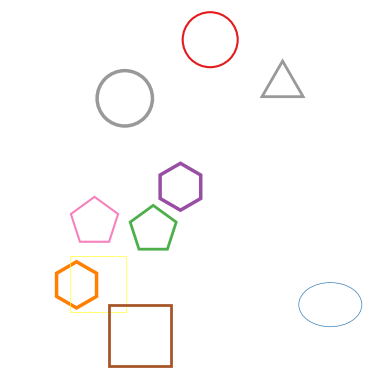[{"shape": "circle", "thickness": 1.5, "radius": 0.36, "center": [0.546, 0.897]}, {"shape": "oval", "thickness": 0.5, "radius": 0.41, "center": [0.858, 0.209]}, {"shape": "pentagon", "thickness": 2, "radius": 0.31, "center": [0.398, 0.404]}, {"shape": "hexagon", "thickness": 2.5, "radius": 0.3, "center": [0.469, 0.515]}, {"shape": "hexagon", "thickness": 2.5, "radius": 0.3, "center": [0.199, 0.26]}, {"shape": "square", "thickness": 0.5, "radius": 0.36, "center": [0.255, 0.263]}, {"shape": "square", "thickness": 2, "radius": 0.4, "center": [0.363, 0.128]}, {"shape": "pentagon", "thickness": 1.5, "radius": 0.32, "center": [0.245, 0.424]}, {"shape": "circle", "thickness": 2.5, "radius": 0.36, "center": [0.324, 0.745]}, {"shape": "triangle", "thickness": 2, "radius": 0.31, "center": [0.734, 0.78]}]